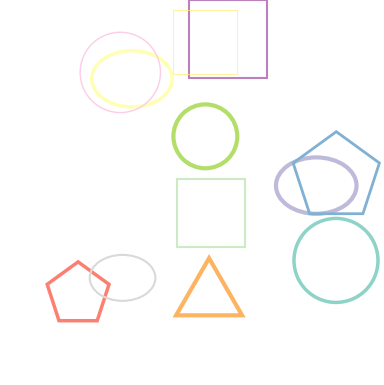[{"shape": "circle", "thickness": 2.5, "radius": 0.55, "center": [0.873, 0.324]}, {"shape": "oval", "thickness": 2.5, "radius": 0.52, "center": [0.343, 0.795]}, {"shape": "oval", "thickness": 3, "radius": 0.52, "center": [0.821, 0.518]}, {"shape": "pentagon", "thickness": 2.5, "radius": 0.42, "center": [0.203, 0.235]}, {"shape": "pentagon", "thickness": 2, "radius": 0.59, "center": [0.873, 0.54]}, {"shape": "triangle", "thickness": 3, "radius": 0.49, "center": [0.543, 0.23]}, {"shape": "circle", "thickness": 3, "radius": 0.41, "center": [0.533, 0.646]}, {"shape": "circle", "thickness": 1, "radius": 0.52, "center": [0.313, 0.812]}, {"shape": "oval", "thickness": 1.5, "radius": 0.43, "center": [0.318, 0.278]}, {"shape": "square", "thickness": 1.5, "radius": 0.51, "center": [0.591, 0.899]}, {"shape": "square", "thickness": 1.5, "radius": 0.44, "center": [0.547, 0.447]}, {"shape": "square", "thickness": 0.5, "radius": 0.42, "center": [0.533, 0.891]}]